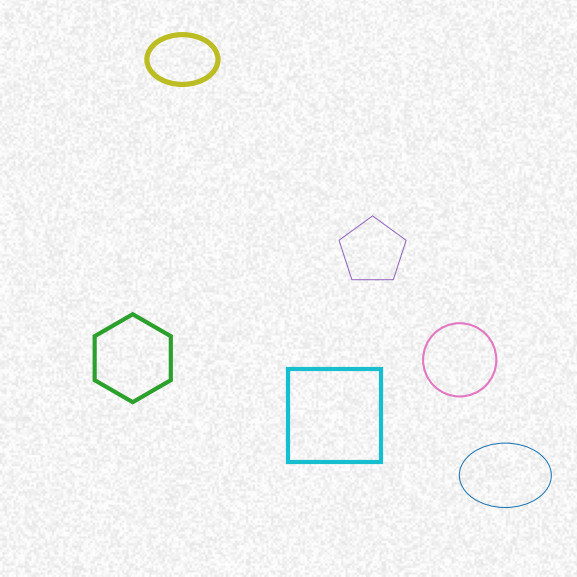[{"shape": "oval", "thickness": 0.5, "radius": 0.4, "center": [0.875, 0.176]}, {"shape": "hexagon", "thickness": 2, "radius": 0.38, "center": [0.23, 0.379]}, {"shape": "pentagon", "thickness": 0.5, "radius": 0.31, "center": [0.645, 0.564]}, {"shape": "circle", "thickness": 1, "radius": 0.32, "center": [0.796, 0.376]}, {"shape": "oval", "thickness": 2.5, "radius": 0.31, "center": [0.316, 0.896]}, {"shape": "square", "thickness": 2, "radius": 0.4, "center": [0.58, 0.28]}]